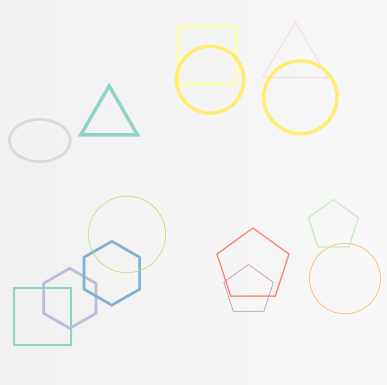[{"shape": "square", "thickness": 1.5, "radius": 0.37, "center": [0.11, 0.177]}, {"shape": "triangle", "thickness": 2.5, "radius": 0.42, "center": [0.282, 0.692]}, {"shape": "square", "thickness": 2, "radius": 0.37, "center": [0.534, 0.857]}, {"shape": "hexagon", "thickness": 2, "radius": 0.39, "center": [0.18, 0.225]}, {"shape": "pentagon", "thickness": 1, "radius": 0.49, "center": [0.653, 0.31]}, {"shape": "hexagon", "thickness": 2, "radius": 0.41, "center": [0.289, 0.29]}, {"shape": "circle", "thickness": 0.5, "radius": 0.46, "center": [0.89, 0.276]}, {"shape": "circle", "thickness": 0.5, "radius": 0.5, "center": [0.328, 0.391]}, {"shape": "triangle", "thickness": 0.5, "radius": 0.48, "center": [0.762, 0.848]}, {"shape": "oval", "thickness": 2, "radius": 0.39, "center": [0.103, 0.635]}, {"shape": "pentagon", "thickness": 0.5, "radius": 0.34, "center": [0.642, 0.246]}, {"shape": "pentagon", "thickness": 1, "radius": 0.34, "center": [0.86, 0.413]}, {"shape": "circle", "thickness": 2.5, "radius": 0.43, "center": [0.542, 0.793]}, {"shape": "circle", "thickness": 2.5, "radius": 0.47, "center": [0.775, 0.747]}]